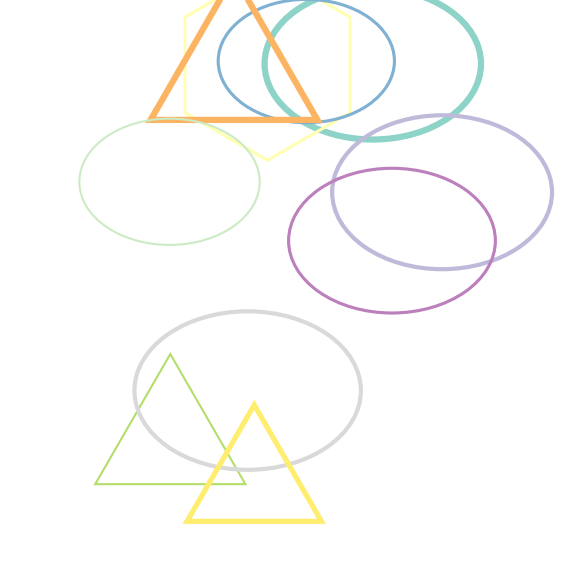[{"shape": "oval", "thickness": 3, "radius": 0.94, "center": [0.646, 0.889]}, {"shape": "hexagon", "thickness": 1.5, "radius": 0.83, "center": [0.463, 0.887]}, {"shape": "oval", "thickness": 2, "radius": 0.95, "center": [0.766, 0.666]}, {"shape": "oval", "thickness": 1.5, "radius": 0.76, "center": [0.53, 0.893]}, {"shape": "triangle", "thickness": 3, "radius": 0.83, "center": [0.405, 0.875]}, {"shape": "triangle", "thickness": 1, "radius": 0.75, "center": [0.295, 0.236]}, {"shape": "oval", "thickness": 2, "radius": 0.98, "center": [0.429, 0.323]}, {"shape": "oval", "thickness": 1.5, "radius": 0.9, "center": [0.679, 0.582]}, {"shape": "oval", "thickness": 1, "radius": 0.78, "center": [0.294, 0.684]}, {"shape": "triangle", "thickness": 2.5, "radius": 0.67, "center": [0.44, 0.164]}]